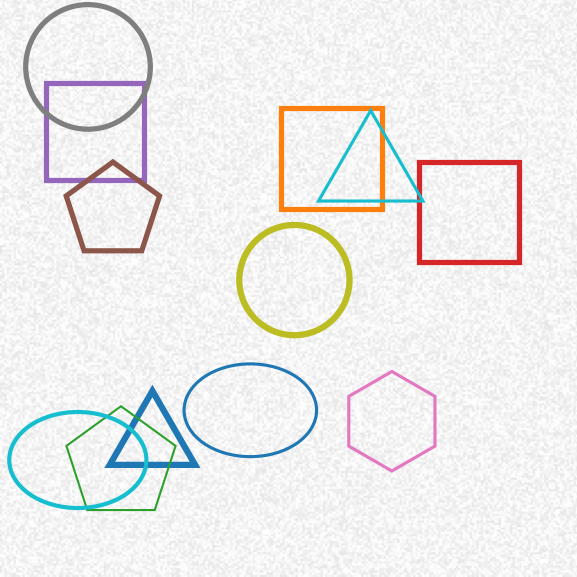[{"shape": "oval", "thickness": 1.5, "radius": 0.57, "center": [0.433, 0.289]}, {"shape": "triangle", "thickness": 3, "radius": 0.43, "center": [0.264, 0.237]}, {"shape": "square", "thickness": 2.5, "radius": 0.44, "center": [0.574, 0.725]}, {"shape": "pentagon", "thickness": 1, "radius": 0.5, "center": [0.21, 0.196]}, {"shape": "square", "thickness": 2.5, "radius": 0.43, "center": [0.812, 0.632]}, {"shape": "square", "thickness": 2.5, "radius": 0.42, "center": [0.165, 0.772]}, {"shape": "pentagon", "thickness": 2.5, "radius": 0.42, "center": [0.195, 0.634]}, {"shape": "hexagon", "thickness": 1.5, "radius": 0.43, "center": [0.679, 0.27]}, {"shape": "circle", "thickness": 2.5, "radius": 0.54, "center": [0.152, 0.883]}, {"shape": "circle", "thickness": 3, "radius": 0.48, "center": [0.51, 0.514]}, {"shape": "oval", "thickness": 2, "radius": 0.59, "center": [0.135, 0.203]}, {"shape": "triangle", "thickness": 1.5, "radius": 0.52, "center": [0.642, 0.703]}]